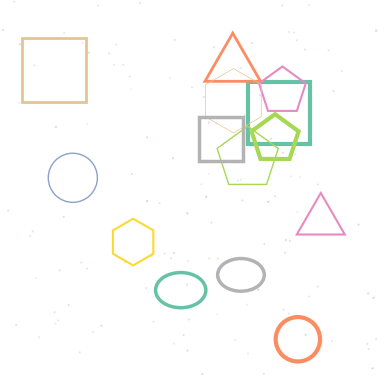[{"shape": "square", "thickness": 3, "radius": 0.4, "center": [0.724, 0.705]}, {"shape": "oval", "thickness": 2.5, "radius": 0.33, "center": [0.469, 0.246]}, {"shape": "triangle", "thickness": 2, "radius": 0.42, "center": [0.605, 0.83]}, {"shape": "circle", "thickness": 3, "radius": 0.29, "center": [0.774, 0.119]}, {"shape": "circle", "thickness": 1, "radius": 0.32, "center": [0.189, 0.538]}, {"shape": "triangle", "thickness": 1.5, "radius": 0.36, "center": [0.833, 0.427]}, {"shape": "pentagon", "thickness": 1.5, "radius": 0.32, "center": [0.734, 0.764]}, {"shape": "pentagon", "thickness": 1, "radius": 0.42, "center": [0.643, 0.589]}, {"shape": "pentagon", "thickness": 3, "radius": 0.32, "center": [0.714, 0.639]}, {"shape": "hexagon", "thickness": 1.5, "radius": 0.3, "center": [0.346, 0.371]}, {"shape": "hexagon", "thickness": 0.5, "radius": 0.42, "center": [0.606, 0.738]}, {"shape": "square", "thickness": 2, "radius": 0.42, "center": [0.14, 0.818]}, {"shape": "square", "thickness": 2.5, "radius": 0.29, "center": [0.575, 0.639]}, {"shape": "oval", "thickness": 2.5, "radius": 0.3, "center": [0.626, 0.286]}]